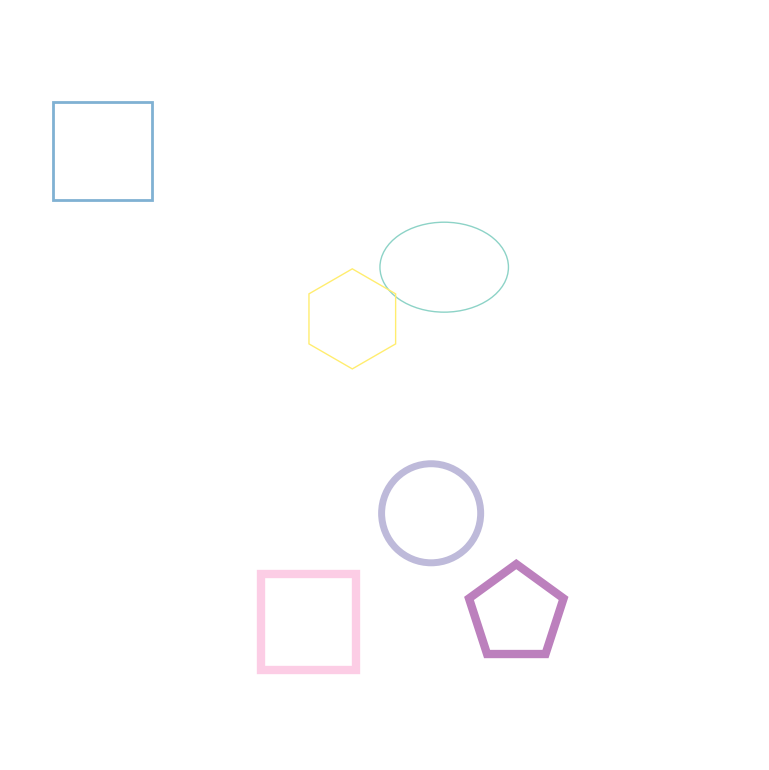[{"shape": "oval", "thickness": 0.5, "radius": 0.42, "center": [0.577, 0.653]}, {"shape": "circle", "thickness": 2.5, "radius": 0.32, "center": [0.56, 0.333]}, {"shape": "square", "thickness": 1, "radius": 0.32, "center": [0.133, 0.804]}, {"shape": "square", "thickness": 3, "radius": 0.31, "center": [0.401, 0.192]}, {"shape": "pentagon", "thickness": 3, "radius": 0.32, "center": [0.671, 0.203]}, {"shape": "hexagon", "thickness": 0.5, "radius": 0.32, "center": [0.458, 0.586]}]